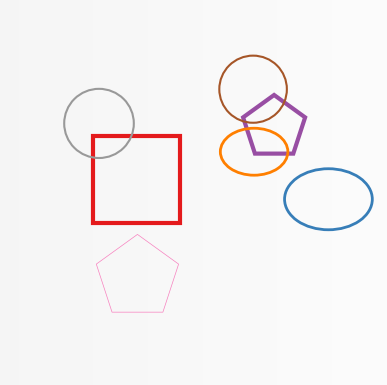[{"shape": "square", "thickness": 3, "radius": 0.57, "center": [0.352, 0.534]}, {"shape": "oval", "thickness": 2, "radius": 0.57, "center": [0.848, 0.482]}, {"shape": "pentagon", "thickness": 3, "radius": 0.42, "center": [0.707, 0.669]}, {"shape": "oval", "thickness": 2, "radius": 0.44, "center": [0.656, 0.606]}, {"shape": "circle", "thickness": 1.5, "radius": 0.44, "center": [0.653, 0.768]}, {"shape": "pentagon", "thickness": 0.5, "radius": 0.56, "center": [0.355, 0.28]}, {"shape": "circle", "thickness": 1.5, "radius": 0.45, "center": [0.256, 0.679]}]